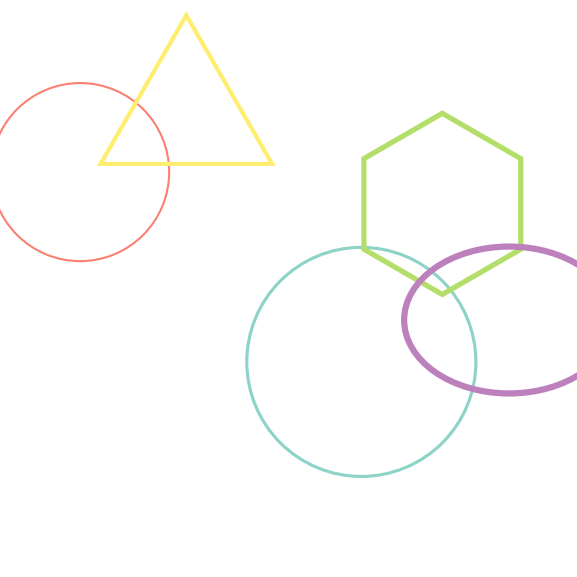[{"shape": "circle", "thickness": 1.5, "radius": 0.99, "center": [0.626, 0.372]}, {"shape": "circle", "thickness": 1, "radius": 0.77, "center": [0.139, 0.701]}, {"shape": "hexagon", "thickness": 2.5, "radius": 0.78, "center": [0.766, 0.646]}, {"shape": "oval", "thickness": 3, "radius": 0.91, "center": [0.881, 0.445]}, {"shape": "triangle", "thickness": 2, "radius": 0.86, "center": [0.323, 0.801]}]